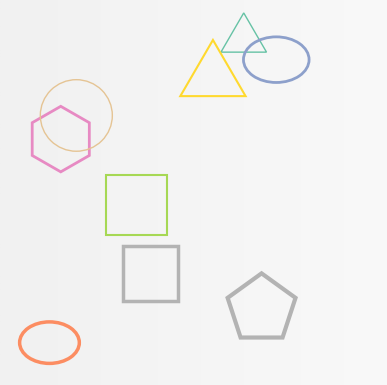[{"shape": "triangle", "thickness": 1, "radius": 0.34, "center": [0.629, 0.899]}, {"shape": "oval", "thickness": 2.5, "radius": 0.39, "center": [0.128, 0.11]}, {"shape": "oval", "thickness": 2, "radius": 0.42, "center": [0.713, 0.845]}, {"shape": "hexagon", "thickness": 2, "radius": 0.43, "center": [0.157, 0.639]}, {"shape": "square", "thickness": 1.5, "radius": 0.39, "center": [0.353, 0.468]}, {"shape": "triangle", "thickness": 1.5, "radius": 0.49, "center": [0.55, 0.799]}, {"shape": "circle", "thickness": 1, "radius": 0.46, "center": [0.197, 0.7]}, {"shape": "square", "thickness": 2.5, "radius": 0.36, "center": [0.388, 0.29]}, {"shape": "pentagon", "thickness": 3, "radius": 0.46, "center": [0.675, 0.198]}]